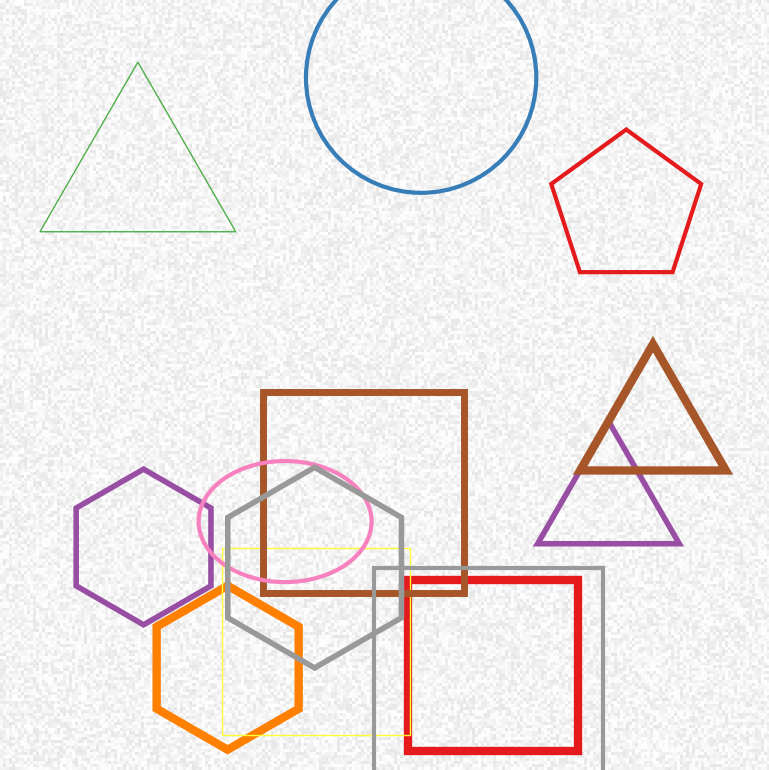[{"shape": "square", "thickness": 3, "radius": 0.55, "center": [0.64, 0.136]}, {"shape": "pentagon", "thickness": 1.5, "radius": 0.51, "center": [0.813, 0.729]}, {"shape": "circle", "thickness": 1.5, "radius": 0.75, "center": [0.547, 0.899]}, {"shape": "triangle", "thickness": 0.5, "radius": 0.73, "center": [0.179, 0.772]}, {"shape": "hexagon", "thickness": 2, "radius": 0.51, "center": [0.186, 0.29]}, {"shape": "triangle", "thickness": 2, "radius": 0.53, "center": [0.79, 0.347]}, {"shape": "hexagon", "thickness": 3, "radius": 0.53, "center": [0.296, 0.133]}, {"shape": "square", "thickness": 0.5, "radius": 0.61, "center": [0.41, 0.167]}, {"shape": "triangle", "thickness": 3, "radius": 0.55, "center": [0.848, 0.444]}, {"shape": "square", "thickness": 2.5, "radius": 0.65, "center": [0.472, 0.36]}, {"shape": "oval", "thickness": 1.5, "radius": 0.56, "center": [0.37, 0.323]}, {"shape": "hexagon", "thickness": 2, "radius": 0.65, "center": [0.409, 0.263]}, {"shape": "square", "thickness": 1.5, "radius": 0.74, "center": [0.634, 0.113]}]